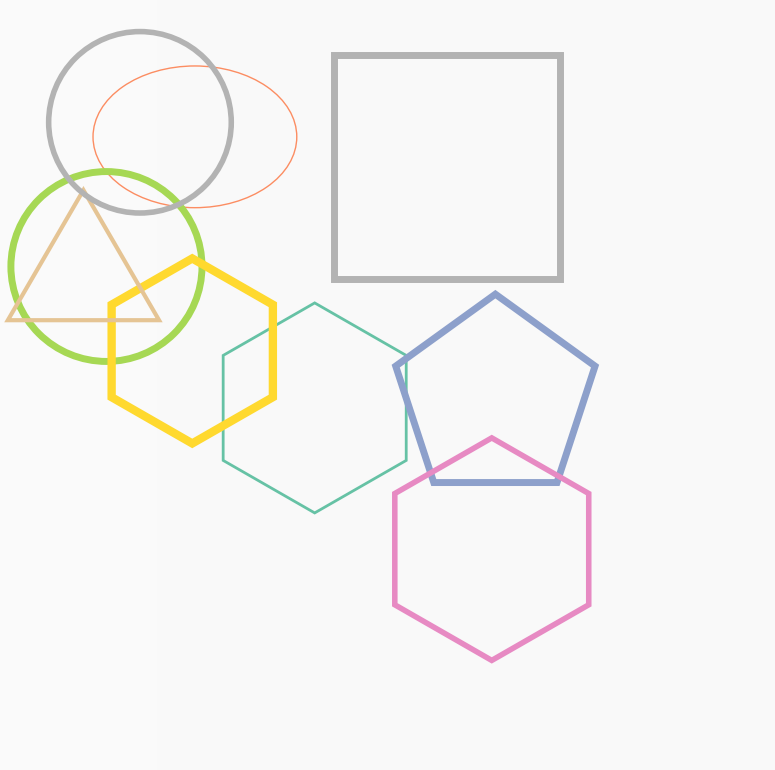[{"shape": "hexagon", "thickness": 1, "radius": 0.68, "center": [0.406, 0.47]}, {"shape": "oval", "thickness": 0.5, "radius": 0.66, "center": [0.251, 0.822]}, {"shape": "pentagon", "thickness": 2.5, "radius": 0.68, "center": [0.639, 0.483]}, {"shape": "hexagon", "thickness": 2, "radius": 0.72, "center": [0.635, 0.287]}, {"shape": "circle", "thickness": 2.5, "radius": 0.62, "center": [0.137, 0.654]}, {"shape": "hexagon", "thickness": 3, "radius": 0.6, "center": [0.248, 0.544]}, {"shape": "triangle", "thickness": 1.5, "radius": 0.56, "center": [0.108, 0.64]}, {"shape": "square", "thickness": 2.5, "radius": 0.73, "center": [0.577, 0.783]}, {"shape": "circle", "thickness": 2, "radius": 0.59, "center": [0.181, 0.841]}]